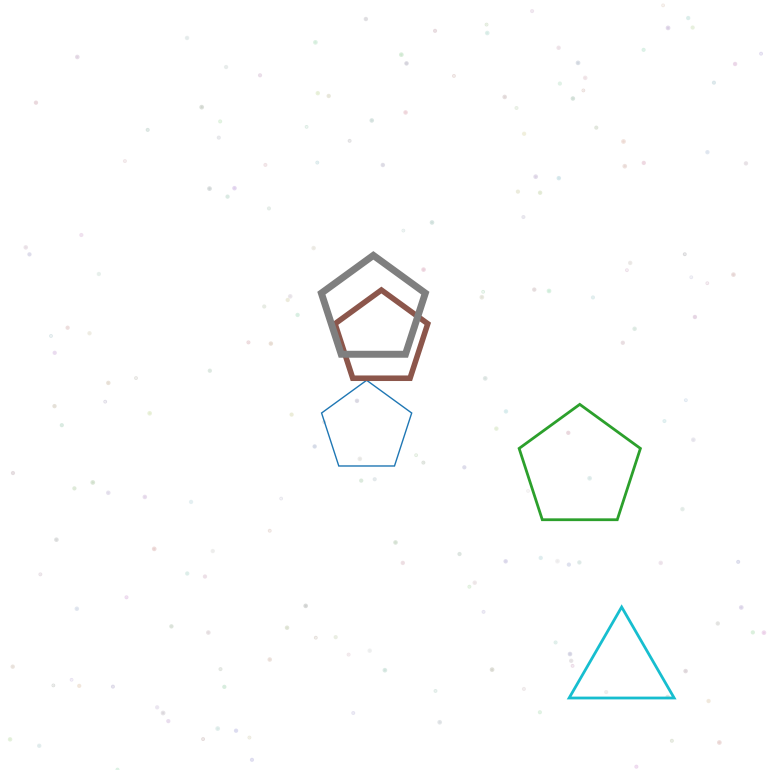[{"shape": "pentagon", "thickness": 0.5, "radius": 0.31, "center": [0.476, 0.445]}, {"shape": "pentagon", "thickness": 1, "radius": 0.41, "center": [0.753, 0.392]}, {"shape": "pentagon", "thickness": 2, "radius": 0.32, "center": [0.495, 0.56]}, {"shape": "pentagon", "thickness": 2.5, "radius": 0.35, "center": [0.485, 0.597]}, {"shape": "triangle", "thickness": 1, "radius": 0.39, "center": [0.807, 0.133]}]